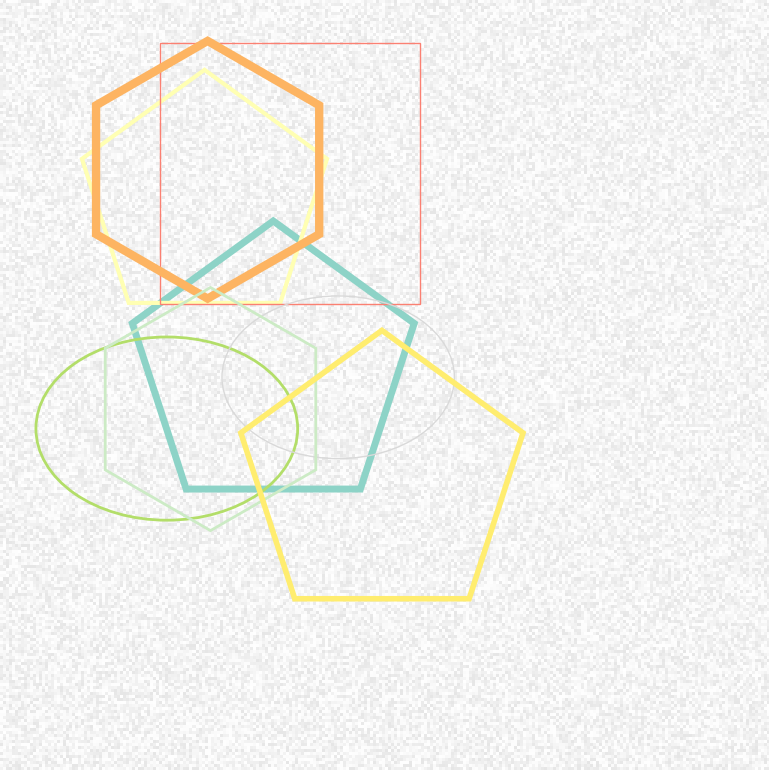[{"shape": "pentagon", "thickness": 2.5, "radius": 0.96, "center": [0.355, 0.521]}, {"shape": "pentagon", "thickness": 1.5, "radius": 0.84, "center": [0.266, 0.742]}, {"shape": "square", "thickness": 0.5, "radius": 0.84, "center": [0.377, 0.775]}, {"shape": "hexagon", "thickness": 3, "radius": 0.84, "center": [0.27, 0.78]}, {"shape": "oval", "thickness": 1, "radius": 0.85, "center": [0.217, 0.443]}, {"shape": "oval", "thickness": 0.5, "radius": 0.75, "center": [0.439, 0.51]}, {"shape": "hexagon", "thickness": 1, "radius": 0.79, "center": [0.273, 0.469]}, {"shape": "pentagon", "thickness": 2, "radius": 0.96, "center": [0.496, 0.378]}]